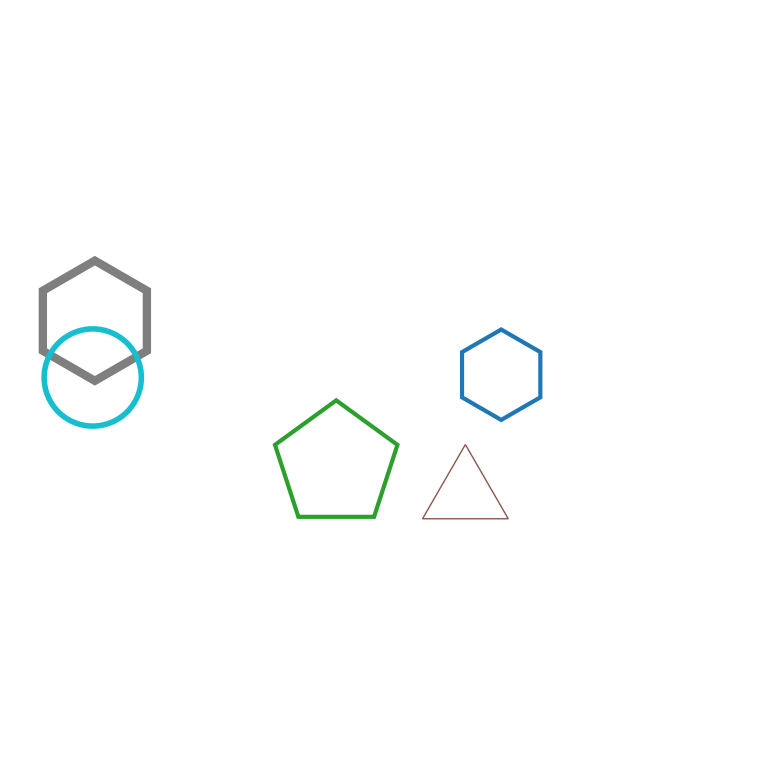[{"shape": "hexagon", "thickness": 1.5, "radius": 0.29, "center": [0.651, 0.513]}, {"shape": "pentagon", "thickness": 1.5, "radius": 0.42, "center": [0.437, 0.396]}, {"shape": "triangle", "thickness": 0.5, "radius": 0.32, "center": [0.604, 0.358]}, {"shape": "hexagon", "thickness": 3, "radius": 0.39, "center": [0.123, 0.583]}, {"shape": "circle", "thickness": 2, "radius": 0.32, "center": [0.12, 0.51]}]